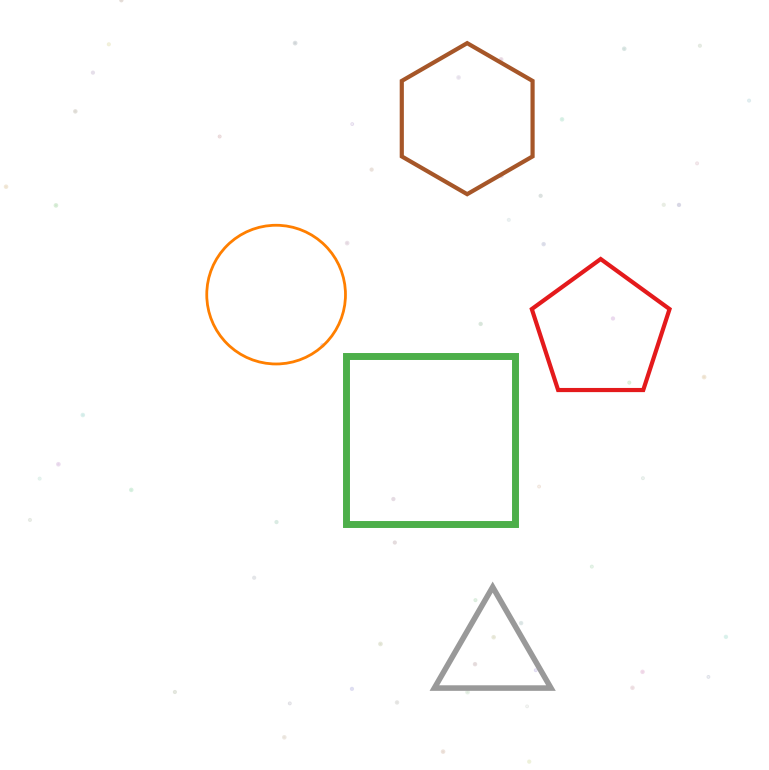[{"shape": "pentagon", "thickness": 1.5, "radius": 0.47, "center": [0.78, 0.57]}, {"shape": "square", "thickness": 2.5, "radius": 0.55, "center": [0.559, 0.428]}, {"shape": "circle", "thickness": 1, "radius": 0.45, "center": [0.359, 0.617]}, {"shape": "hexagon", "thickness": 1.5, "radius": 0.49, "center": [0.607, 0.846]}, {"shape": "triangle", "thickness": 2, "radius": 0.44, "center": [0.64, 0.15]}]